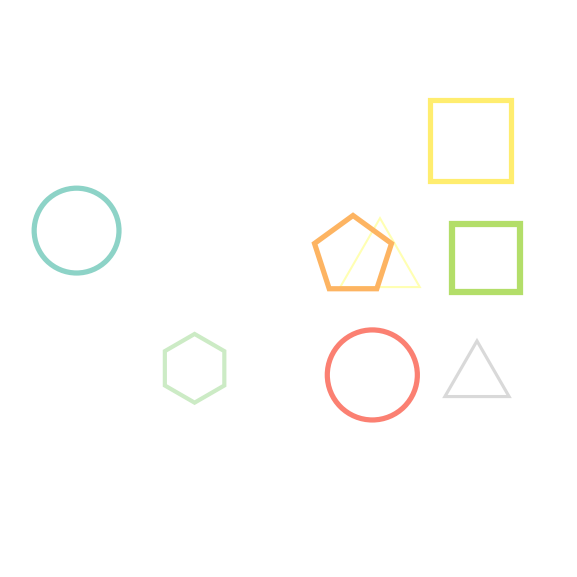[{"shape": "circle", "thickness": 2.5, "radius": 0.37, "center": [0.133, 0.6]}, {"shape": "triangle", "thickness": 1, "radius": 0.4, "center": [0.658, 0.542]}, {"shape": "circle", "thickness": 2.5, "radius": 0.39, "center": [0.645, 0.35]}, {"shape": "pentagon", "thickness": 2.5, "radius": 0.35, "center": [0.611, 0.556]}, {"shape": "square", "thickness": 3, "radius": 0.29, "center": [0.841, 0.552]}, {"shape": "triangle", "thickness": 1.5, "radius": 0.32, "center": [0.826, 0.345]}, {"shape": "hexagon", "thickness": 2, "radius": 0.3, "center": [0.337, 0.361]}, {"shape": "square", "thickness": 2.5, "radius": 0.35, "center": [0.815, 0.756]}]